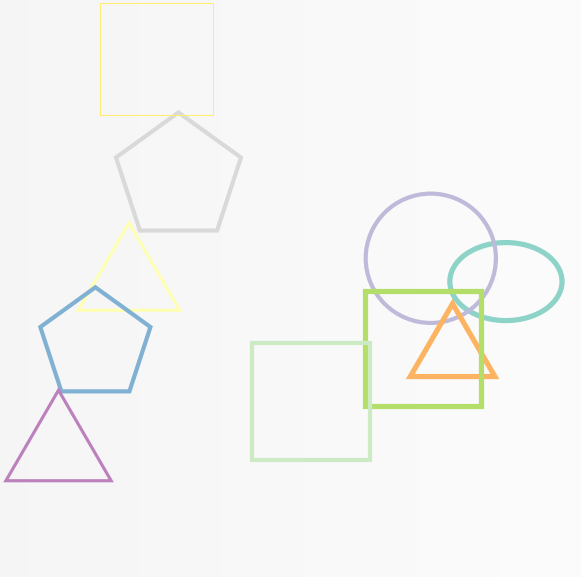[{"shape": "oval", "thickness": 2.5, "radius": 0.48, "center": [0.87, 0.512]}, {"shape": "triangle", "thickness": 1.5, "radius": 0.5, "center": [0.222, 0.512]}, {"shape": "circle", "thickness": 2, "radius": 0.56, "center": [0.741, 0.552]}, {"shape": "pentagon", "thickness": 2, "radius": 0.5, "center": [0.164, 0.402]}, {"shape": "triangle", "thickness": 2.5, "radius": 0.42, "center": [0.779, 0.389]}, {"shape": "square", "thickness": 2.5, "radius": 0.5, "center": [0.728, 0.395]}, {"shape": "pentagon", "thickness": 2, "radius": 0.57, "center": [0.307, 0.691]}, {"shape": "triangle", "thickness": 1.5, "radius": 0.52, "center": [0.101, 0.219]}, {"shape": "square", "thickness": 2, "radius": 0.51, "center": [0.535, 0.305]}, {"shape": "square", "thickness": 0.5, "radius": 0.49, "center": [0.269, 0.897]}]